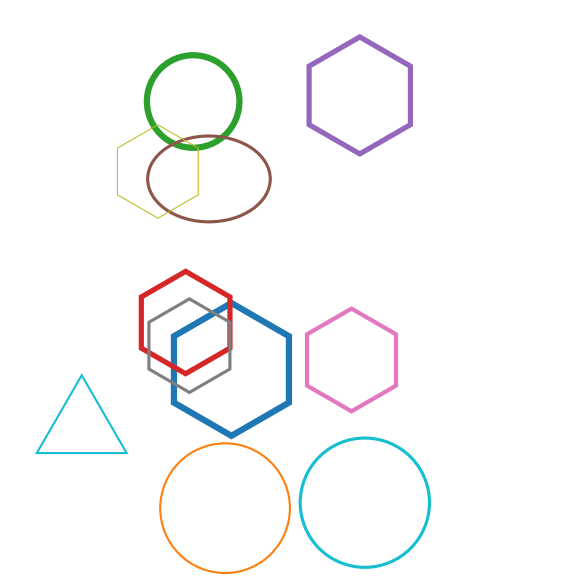[{"shape": "hexagon", "thickness": 3, "radius": 0.57, "center": [0.401, 0.359]}, {"shape": "circle", "thickness": 1, "radius": 0.56, "center": [0.39, 0.119]}, {"shape": "circle", "thickness": 3, "radius": 0.4, "center": [0.334, 0.823]}, {"shape": "hexagon", "thickness": 2.5, "radius": 0.44, "center": [0.321, 0.441]}, {"shape": "hexagon", "thickness": 2.5, "radius": 0.51, "center": [0.623, 0.834]}, {"shape": "oval", "thickness": 1.5, "radius": 0.53, "center": [0.362, 0.689]}, {"shape": "hexagon", "thickness": 2, "radius": 0.44, "center": [0.609, 0.376]}, {"shape": "hexagon", "thickness": 1.5, "radius": 0.4, "center": [0.328, 0.401]}, {"shape": "hexagon", "thickness": 0.5, "radius": 0.4, "center": [0.273, 0.702]}, {"shape": "circle", "thickness": 1.5, "radius": 0.56, "center": [0.632, 0.129]}, {"shape": "triangle", "thickness": 1, "radius": 0.45, "center": [0.142, 0.26]}]